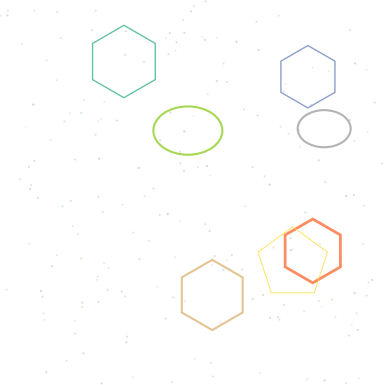[{"shape": "hexagon", "thickness": 1, "radius": 0.47, "center": [0.322, 0.84]}, {"shape": "hexagon", "thickness": 2, "radius": 0.41, "center": [0.812, 0.348]}, {"shape": "hexagon", "thickness": 1, "radius": 0.41, "center": [0.8, 0.801]}, {"shape": "oval", "thickness": 1.5, "radius": 0.45, "center": [0.488, 0.661]}, {"shape": "pentagon", "thickness": 0.5, "radius": 0.47, "center": [0.76, 0.316]}, {"shape": "hexagon", "thickness": 1.5, "radius": 0.46, "center": [0.551, 0.234]}, {"shape": "oval", "thickness": 1.5, "radius": 0.34, "center": [0.842, 0.666]}]